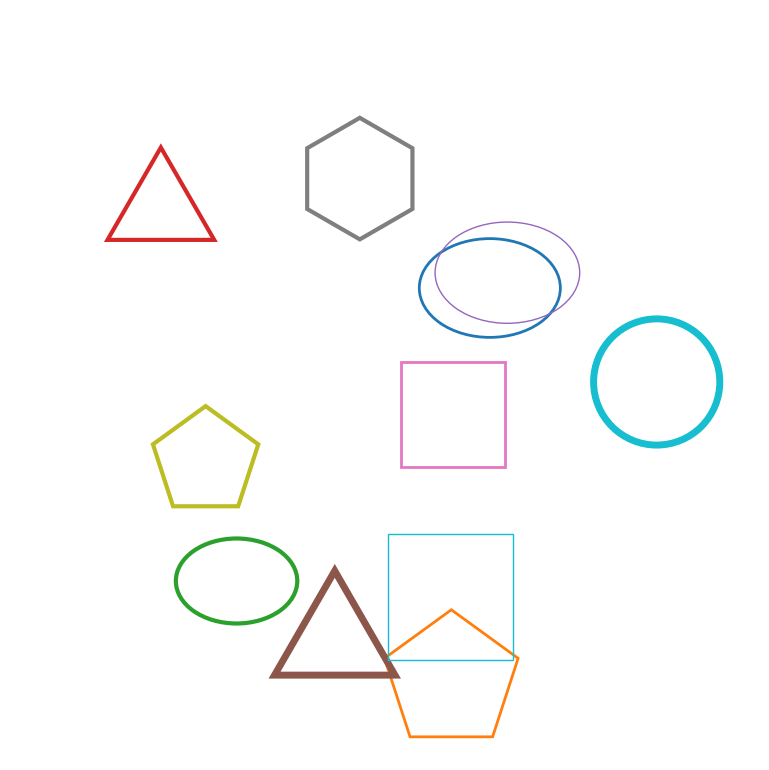[{"shape": "oval", "thickness": 1, "radius": 0.46, "center": [0.636, 0.626]}, {"shape": "pentagon", "thickness": 1, "radius": 0.46, "center": [0.586, 0.117]}, {"shape": "oval", "thickness": 1.5, "radius": 0.39, "center": [0.307, 0.245]}, {"shape": "triangle", "thickness": 1.5, "radius": 0.4, "center": [0.209, 0.728]}, {"shape": "oval", "thickness": 0.5, "radius": 0.47, "center": [0.659, 0.646]}, {"shape": "triangle", "thickness": 2.5, "radius": 0.45, "center": [0.435, 0.168]}, {"shape": "square", "thickness": 1, "radius": 0.34, "center": [0.588, 0.462]}, {"shape": "hexagon", "thickness": 1.5, "radius": 0.39, "center": [0.467, 0.768]}, {"shape": "pentagon", "thickness": 1.5, "radius": 0.36, "center": [0.267, 0.401]}, {"shape": "circle", "thickness": 2.5, "radius": 0.41, "center": [0.853, 0.504]}, {"shape": "square", "thickness": 0.5, "radius": 0.41, "center": [0.585, 0.225]}]